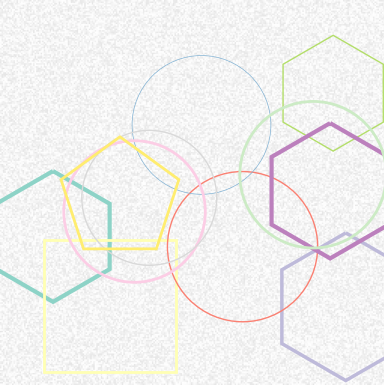[{"shape": "hexagon", "thickness": 3, "radius": 0.85, "center": [0.138, 0.386]}, {"shape": "square", "thickness": 2, "radius": 0.86, "center": [0.285, 0.206]}, {"shape": "hexagon", "thickness": 2.5, "radius": 0.96, "center": [0.898, 0.203]}, {"shape": "circle", "thickness": 1, "radius": 0.98, "center": [0.63, 0.359]}, {"shape": "circle", "thickness": 0.5, "radius": 0.9, "center": [0.523, 0.676]}, {"shape": "hexagon", "thickness": 1, "radius": 0.75, "center": [0.865, 0.758]}, {"shape": "circle", "thickness": 2, "radius": 0.92, "center": [0.349, 0.451]}, {"shape": "circle", "thickness": 1, "radius": 0.88, "center": [0.388, 0.486]}, {"shape": "hexagon", "thickness": 3, "radius": 0.88, "center": [0.858, 0.505]}, {"shape": "circle", "thickness": 2, "radius": 0.95, "center": [0.813, 0.546]}, {"shape": "pentagon", "thickness": 2, "radius": 0.8, "center": [0.312, 0.484]}]